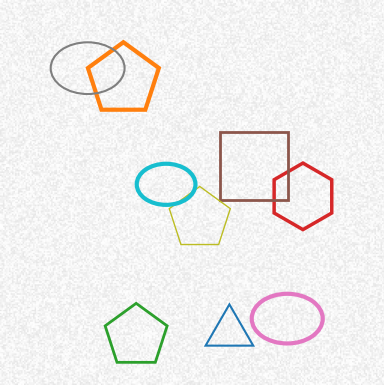[{"shape": "triangle", "thickness": 1.5, "radius": 0.36, "center": [0.596, 0.138]}, {"shape": "pentagon", "thickness": 3, "radius": 0.48, "center": [0.321, 0.793]}, {"shape": "pentagon", "thickness": 2, "radius": 0.42, "center": [0.354, 0.127]}, {"shape": "hexagon", "thickness": 2.5, "radius": 0.43, "center": [0.787, 0.49]}, {"shape": "square", "thickness": 2, "radius": 0.44, "center": [0.66, 0.568]}, {"shape": "oval", "thickness": 3, "radius": 0.46, "center": [0.746, 0.172]}, {"shape": "oval", "thickness": 1.5, "radius": 0.48, "center": [0.228, 0.823]}, {"shape": "pentagon", "thickness": 1, "radius": 0.42, "center": [0.519, 0.432]}, {"shape": "oval", "thickness": 3, "radius": 0.38, "center": [0.431, 0.521]}]